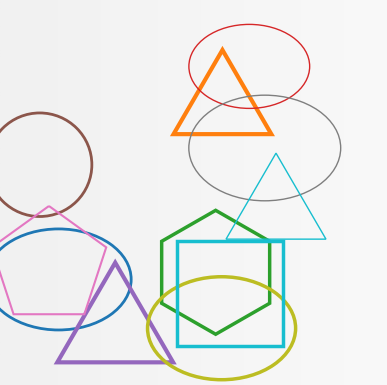[{"shape": "oval", "thickness": 2, "radius": 0.94, "center": [0.151, 0.274]}, {"shape": "triangle", "thickness": 3, "radius": 0.73, "center": [0.574, 0.724]}, {"shape": "hexagon", "thickness": 2.5, "radius": 0.8, "center": [0.557, 0.293]}, {"shape": "oval", "thickness": 1, "radius": 0.78, "center": [0.643, 0.828]}, {"shape": "triangle", "thickness": 3, "radius": 0.86, "center": [0.297, 0.145]}, {"shape": "circle", "thickness": 2, "radius": 0.67, "center": [0.103, 0.572]}, {"shape": "pentagon", "thickness": 1.5, "radius": 0.78, "center": [0.126, 0.31]}, {"shape": "oval", "thickness": 1, "radius": 0.98, "center": [0.683, 0.616]}, {"shape": "oval", "thickness": 2.5, "radius": 0.96, "center": [0.572, 0.147]}, {"shape": "triangle", "thickness": 1, "radius": 0.74, "center": [0.712, 0.453]}, {"shape": "square", "thickness": 2.5, "radius": 0.68, "center": [0.594, 0.237]}]